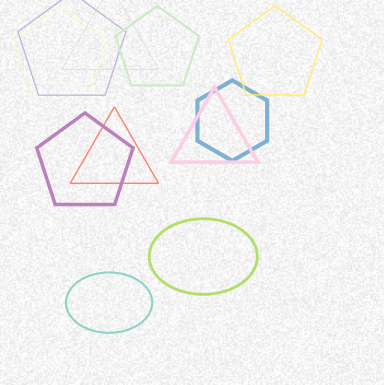[{"shape": "oval", "thickness": 1.5, "radius": 0.56, "center": [0.283, 0.214]}, {"shape": "pentagon", "thickness": 0.5, "radius": 0.63, "center": [0.156, 0.855]}, {"shape": "pentagon", "thickness": 1, "radius": 0.74, "center": [0.187, 0.872]}, {"shape": "triangle", "thickness": 1, "radius": 0.66, "center": [0.297, 0.59]}, {"shape": "hexagon", "thickness": 3, "radius": 0.52, "center": [0.603, 0.687]}, {"shape": "oval", "thickness": 2, "radius": 0.7, "center": [0.528, 0.334]}, {"shape": "triangle", "thickness": 2.5, "radius": 0.65, "center": [0.557, 0.644]}, {"shape": "triangle", "thickness": 0.5, "radius": 0.73, "center": [0.287, 0.893]}, {"shape": "pentagon", "thickness": 2.5, "radius": 0.66, "center": [0.221, 0.575]}, {"shape": "pentagon", "thickness": 1.5, "radius": 0.57, "center": [0.408, 0.871]}, {"shape": "pentagon", "thickness": 1, "radius": 0.64, "center": [0.715, 0.857]}]